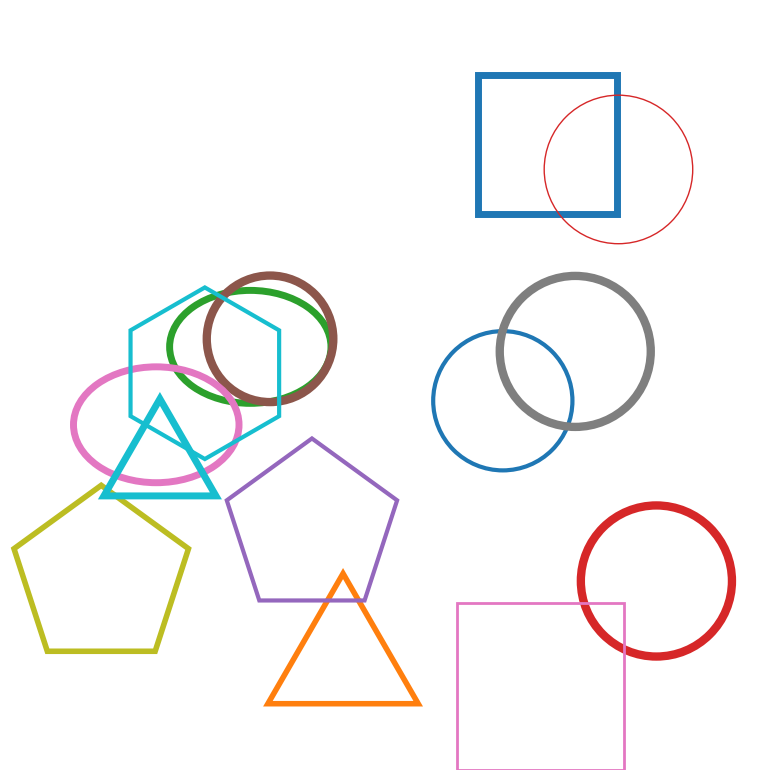[{"shape": "circle", "thickness": 1.5, "radius": 0.45, "center": [0.653, 0.48]}, {"shape": "square", "thickness": 2.5, "radius": 0.45, "center": [0.711, 0.813]}, {"shape": "triangle", "thickness": 2, "radius": 0.56, "center": [0.446, 0.142]}, {"shape": "oval", "thickness": 2.5, "radius": 0.52, "center": [0.325, 0.55]}, {"shape": "circle", "thickness": 3, "radius": 0.49, "center": [0.852, 0.245]}, {"shape": "circle", "thickness": 0.5, "radius": 0.48, "center": [0.803, 0.78]}, {"shape": "pentagon", "thickness": 1.5, "radius": 0.58, "center": [0.405, 0.314]}, {"shape": "circle", "thickness": 3, "radius": 0.41, "center": [0.351, 0.56]}, {"shape": "square", "thickness": 1, "radius": 0.54, "center": [0.702, 0.109]}, {"shape": "oval", "thickness": 2.5, "radius": 0.54, "center": [0.203, 0.448]}, {"shape": "circle", "thickness": 3, "radius": 0.49, "center": [0.747, 0.544]}, {"shape": "pentagon", "thickness": 2, "radius": 0.6, "center": [0.131, 0.251]}, {"shape": "hexagon", "thickness": 1.5, "radius": 0.56, "center": [0.266, 0.515]}, {"shape": "triangle", "thickness": 2.5, "radius": 0.42, "center": [0.208, 0.398]}]